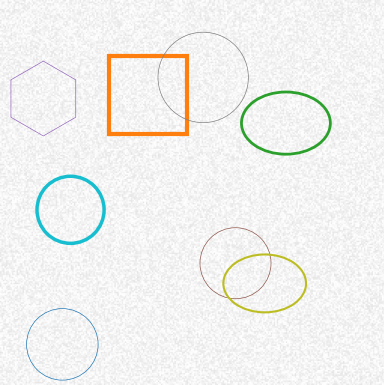[{"shape": "circle", "thickness": 0.5, "radius": 0.46, "center": [0.162, 0.106]}, {"shape": "square", "thickness": 3, "radius": 0.51, "center": [0.385, 0.754]}, {"shape": "oval", "thickness": 2, "radius": 0.58, "center": [0.743, 0.68]}, {"shape": "hexagon", "thickness": 0.5, "radius": 0.49, "center": [0.113, 0.744]}, {"shape": "circle", "thickness": 0.5, "radius": 0.46, "center": [0.612, 0.316]}, {"shape": "circle", "thickness": 0.5, "radius": 0.59, "center": [0.528, 0.799]}, {"shape": "oval", "thickness": 1.5, "radius": 0.54, "center": [0.688, 0.264]}, {"shape": "circle", "thickness": 2.5, "radius": 0.44, "center": [0.183, 0.455]}]